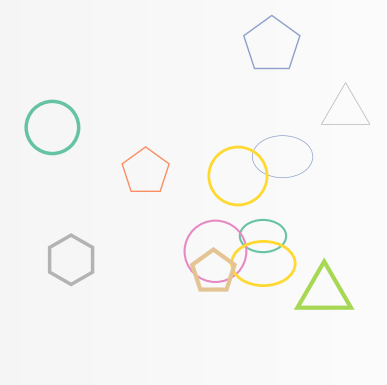[{"shape": "oval", "thickness": 1.5, "radius": 0.3, "center": [0.679, 0.387]}, {"shape": "circle", "thickness": 2.5, "radius": 0.34, "center": [0.135, 0.669]}, {"shape": "pentagon", "thickness": 1, "radius": 0.32, "center": [0.376, 0.555]}, {"shape": "pentagon", "thickness": 1, "radius": 0.38, "center": [0.702, 0.884]}, {"shape": "oval", "thickness": 0.5, "radius": 0.39, "center": [0.729, 0.593]}, {"shape": "circle", "thickness": 1.5, "radius": 0.4, "center": [0.556, 0.347]}, {"shape": "triangle", "thickness": 3, "radius": 0.4, "center": [0.837, 0.241]}, {"shape": "circle", "thickness": 2, "radius": 0.38, "center": [0.614, 0.543]}, {"shape": "oval", "thickness": 2, "radius": 0.41, "center": [0.68, 0.316]}, {"shape": "pentagon", "thickness": 3, "radius": 0.29, "center": [0.551, 0.294]}, {"shape": "hexagon", "thickness": 2.5, "radius": 0.32, "center": [0.183, 0.325]}, {"shape": "triangle", "thickness": 0.5, "radius": 0.36, "center": [0.892, 0.713]}]